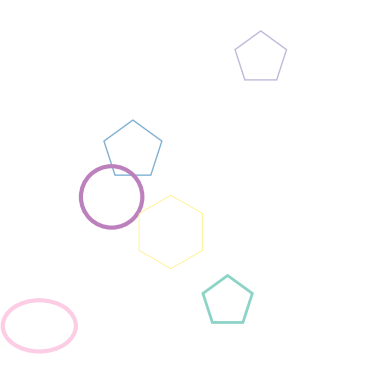[{"shape": "pentagon", "thickness": 2, "radius": 0.34, "center": [0.591, 0.217]}, {"shape": "pentagon", "thickness": 1, "radius": 0.35, "center": [0.677, 0.849]}, {"shape": "pentagon", "thickness": 1, "radius": 0.4, "center": [0.345, 0.609]}, {"shape": "oval", "thickness": 3, "radius": 0.47, "center": [0.102, 0.154]}, {"shape": "circle", "thickness": 3, "radius": 0.4, "center": [0.29, 0.489]}, {"shape": "hexagon", "thickness": 0.5, "radius": 0.48, "center": [0.444, 0.398]}]